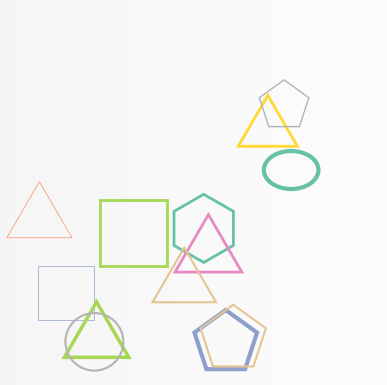[{"shape": "hexagon", "thickness": 2, "radius": 0.44, "center": [0.526, 0.407]}, {"shape": "oval", "thickness": 3, "radius": 0.35, "center": [0.751, 0.558]}, {"shape": "triangle", "thickness": 0.5, "radius": 0.49, "center": [0.102, 0.431]}, {"shape": "pentagon", "thickness": 3, "radius": 0.42, "center": [0.583, 0.11]}, {"shape": "square", "thickness": 0.5, "radius": 0.36, "center": [0.171, 0.239]}, {"shape": "triangle", "thickness": 2, "radius": 0.5, "center": [0.538, 0.343]}, {"shape": "triangle", "thickness": 2.5, "radius": 0.48, "center": [0.249, 0.12]}, {"shape": "square", "thickness": 2, "radius": 0.43, "center": [0.345, 0.395]}, {"shape": "triangle", "thickness": 2, "radius": 0.44, "center": [0.691, 0.664]}, {"shape": "triangle", "thickness": 1.5, "radius": 0.47, "center": [0.476, 0.262]}, {"shape": "pentagon", "thickness": 1.5, "radius": 0.44, "center": [0.602, 0.12]}, {"shape": "circle", "thickness": 1.5, "radius": 0.37, "center": [0.244, 0.112]}, {"shape": "pentagon", "thickness": 1, "radius": 0.34, "center": [0.733, 0.725]}]